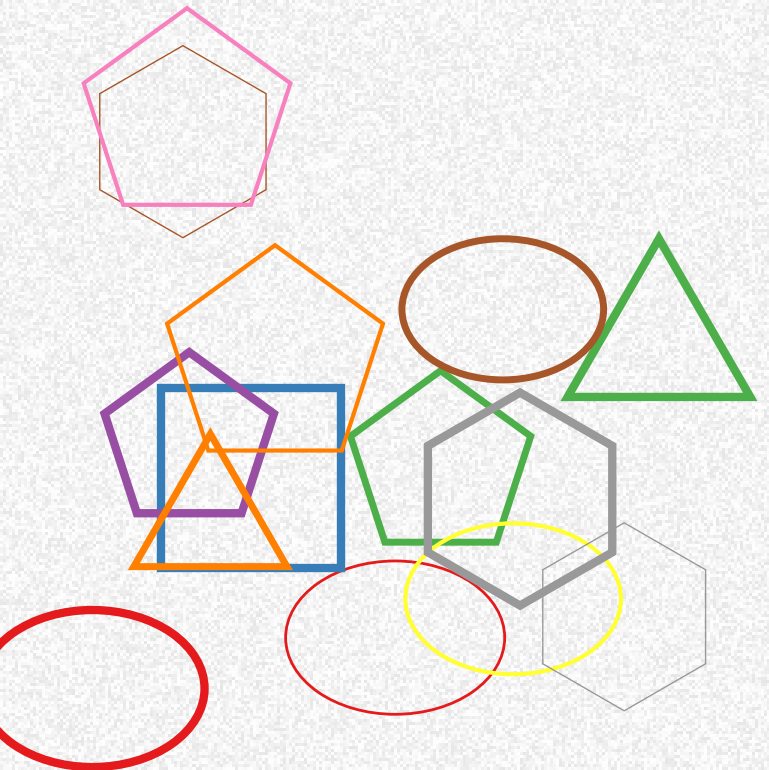[{"shape": "oval", "thickness": 3, "radius": 0.73, "center": [0.12, 0.106]}, {"shape": "oval", "thickness": 1, "radius": 0.71, "center": [0.513, 0.172]}, {"shape": "square", "thickness": 3, "radius": 0.58, "center": [0.326, 0.379]}, {"shape": "pentagon", "thickness": 2.5, "radius": 0.62, "center": [0.572, 0.395]}, {"shape": "triangle", "thickness": 3, "radius": 0.68, "center": [0.856, 0.553]}, {"shape": "pentagon", "thickness": 3, "radius": 0.58, "center": [0.246, 0.427]}, {"shape": "pentagon", "thickness": 1.5, "radius": 0.74, "center": [0.357, 0.534]}, {"shape": "triangle", "thickness": 2.5, "radius": 0.57, "center": [0.273, 0.322]}, {"shape": "oval", "thickness": 1.5, "radius": 0.7, "center": [0.666, 0.222]}, {"shape": "oval", "thickness": 2.5, "radius": 0.65, "center": [0.653, 0.598]}, {"shape": "hexagon", "thickness": 0.5, "radius": 0.62, "center": [0.238, 0.816]}, {"shape": "pentagon", "thickness": 1.5, "radius": 0.71, "center": [0.243, 0.848]}, {"shape": "hexagon", "thickness": 3, "radius": 0.69, "center": [0.675, 0.352]}, {"shape": "hexagon", "thickness": 0.5, "radius": 0.61, "center": [0.811, 0.199]}]